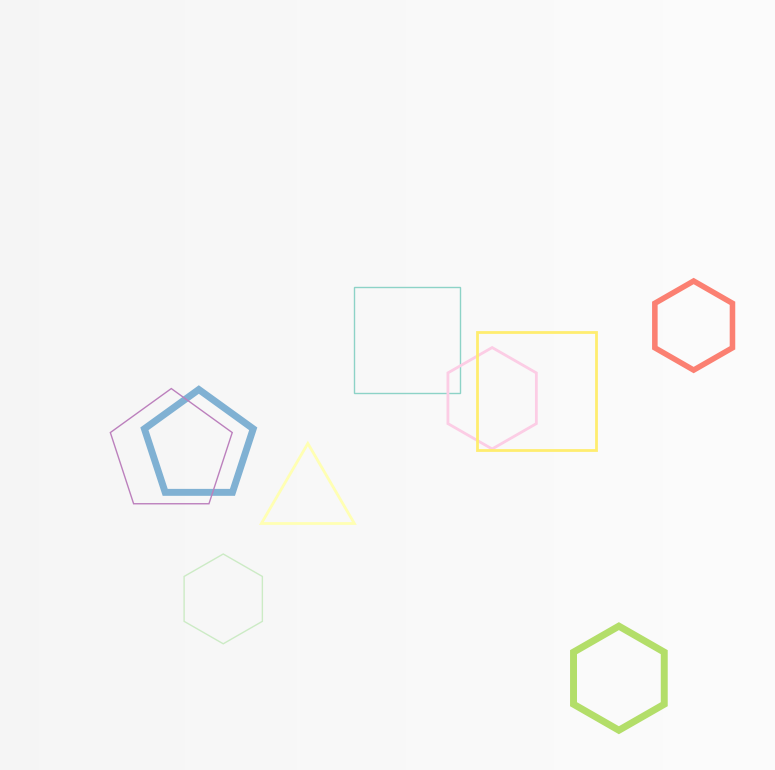[{"shape": "square", "thickness": 0.5, "radius": 0.34, "center": [0.525, 0.558]}, {"shape": "triangle", "thickness": 1, "radius": 0.35, "center": [0.397, 0.355]}, {"shape": "hexagon", "thickness": 2, "radius": 0.29, "center": [0.895, 0.577]}, {"shape": "pentagon", "thickness": 2.5, "radius": 0.37, "center": [0.257, 0.42]}, {"shape": "hexagon", "thickness": 2.5, "radius": 0.34, "center": [0.799, 0.119]}, {"shape": "hexagon", "thickness": 1, "radius": 0.33, "center": [0.635, 0.483]}, {"shape": "pentagon", "thickness": 0.5, "radius": 0.41, "center": [0.221, 0.413]}, {"shape": "hexagon", "thickness": 0.5, "radius": 0.29, "center": [0.288, 0.222]}, {"shape": "square", "thickness": 1, "radius": 0.38, "center": [0.693, 0.492]}]